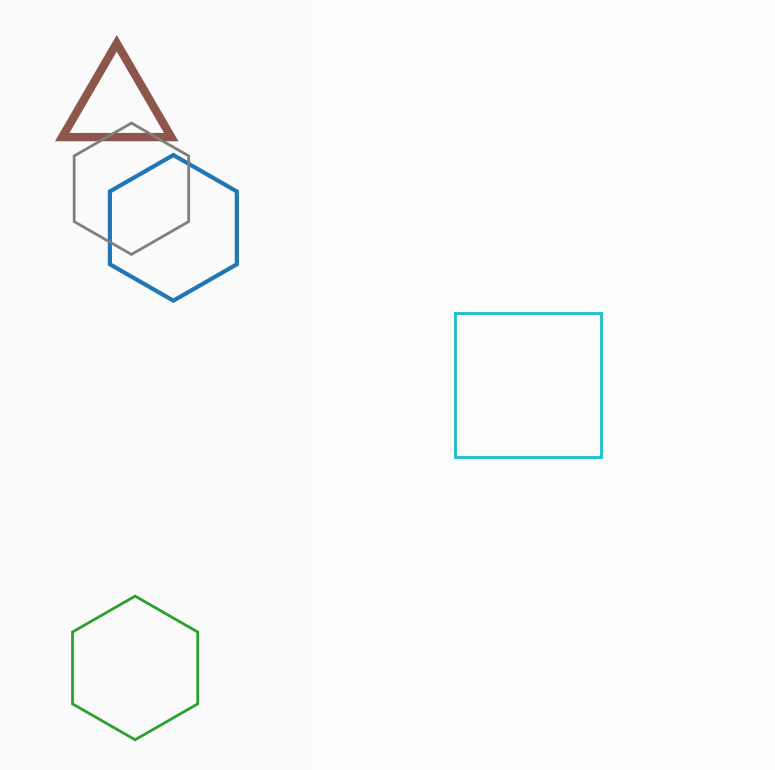[{"shape": "hexagon", "thickness": 1.5, "radius": 0.47, "center": [0.224, 0.704]}, {"shape": "hexagon", "thickness": 1, "radius": 0.47, "center": [0.174, 0.133]}, {"shape": "triangle", "thickness": 3, "radius": 0.41, "center": [0.151, 0.863]}, {"shape": "hexagon", "thickness": 1, "radius": 0.43, "center": [0.17, 0.755]}, {"shape": "square", "thickness": 1, "radius": 0.47, "center": [0.681, 0.5]}]